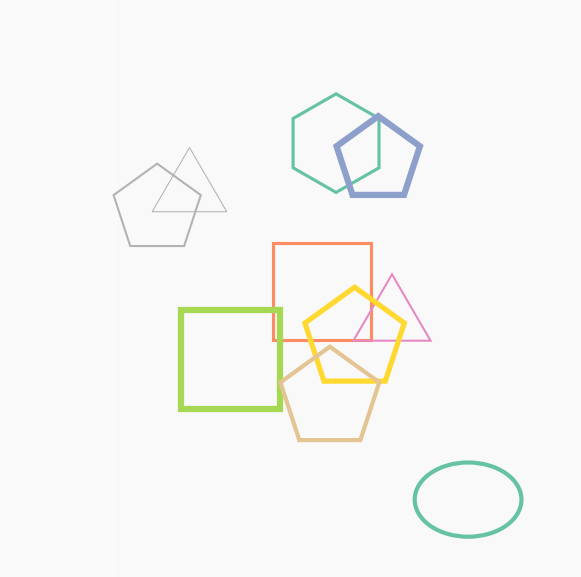[{"shape": "hexagon", "thickness": 1.5, "radius": 0.43, "center": [0.578, 0.751]}, {"shape": "oval", "thickness": 2, "radius": 0.46, "center": [0.805, 0.134]}, {"shape": "square", "thickness": 1.5, "radius": 0.42, "center": [0.554, 0.494]}, {"shape": "pentagon", "thickness": 3, "radius": 0.38, "center": [0.651, 0.723]}, {"shape": "triangle", "thickness": 1, "radius": 0.38, "center": [0.674, 0.448]}, {"shape": "square", "thickness": 3, "radius": 0.43, "center": [0.397, 0.377]}, {"shape": "pentagon", "thickness": 2.5, "radius": 0.45, "center": [0.61, 0.412]}, {"shape": "pentagon", "thickness": 2, "radius": 0.45, "center": [0.567, 0.309]}, {"shape": "pentagon", "thickness": 1, "radius": 0.39, "center": [0.27, 0.637]}, {"shape": "triangle", "thickness": 0.5, "radius": 0.37, "center": [0.326, 0.67]}]